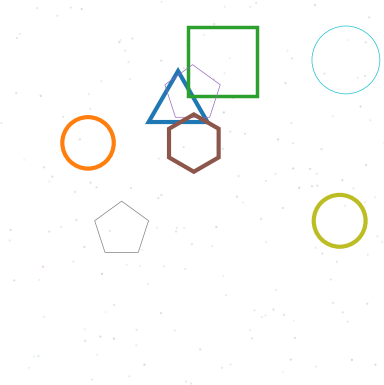[{"shape": "triangle", "thickness": 3, "radius": 0.44, "center": [0.462, 0.727]}, {"shape": "circle", "thickness": 3, "radius": 0.33, "center": [0.229, 0.629]}, {"shape": "square", "thickness": 2.5, "radius": 0.45, "center": [0.578, 0.84]}, {"shape": "pentagon", "thickness": 0.5, "radius": 0.38, "center": [0.5, 0.757]}, {"shape": "hexagon", "thickness": 3, "radius": 0.37, "center": [0.503, 0.628]}, {"shape": "pentagon", "thickness": 0.5, "radius": 0.37, "center": [0.316, 0.404]}, {"shape": "circle", "thickness": 3, "radius": 0.34, "center": [0.882, 0.426]}, {"shape": "circle", "thickness": 0.5, "radius": 0.44, "center": [0.898, 0.844]}]